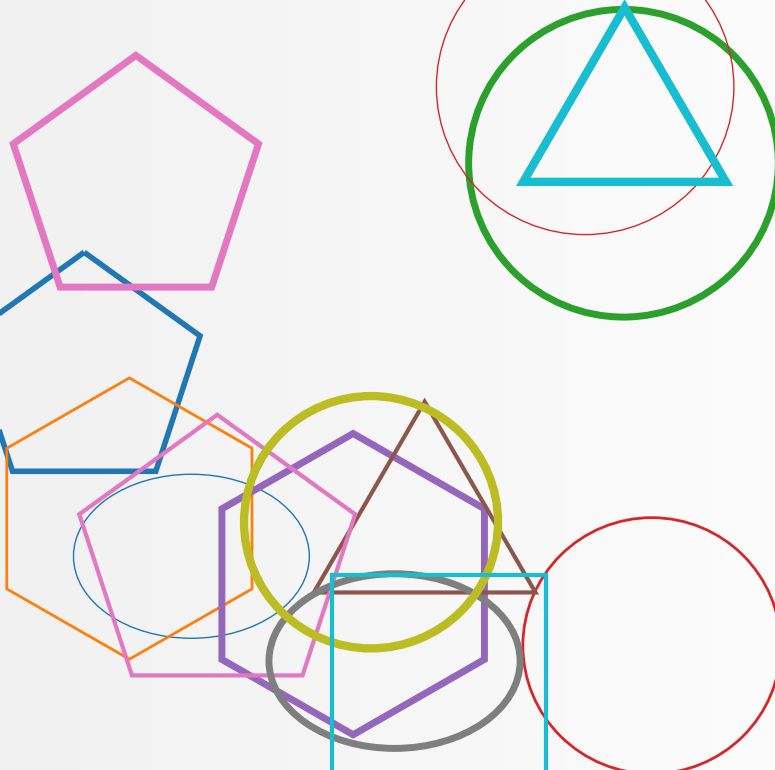[{"shape": "oval", "thickness": 0.5, "radius": 0.76, "center": [0.247, 0.278]}, {"shape": "pentagon", "thickness": 2, "radius": 0.79, "center": [0.109, 0.515]}, {"shape": "hexagon", "thickness": 1, "radius": 0.91, "center": [0.167, 0.327]}, {"shape": "circle", "thickness": 2.5, "radius": 1.0, "center": [0.804, 0.788]}, {"shape": "circle", "thickness": 0.5, "radius": 0.96, "center": [0.755, 0.887]}, {"shape": "circle", "thickness": 1, "radius": 0.83, "center": [0.841, 0.161]}, {"shape": "hexagon", "thickness": 2.5, "radius": 0.98, "center": [0.456, 0.241]}, {"shape": "triangle", "thickness": 1.5, "radius": 0.83, "center": [0.548, 0.313]}, {"shape": "pentagon", "thickness": 2.5, "radius": 0.83, "center": [0.175, 0.762]}, {"shape": "pentagon", "thickness": 1.5, "radius": 0.94, "center": [0.28, 0.274]}, {"shape": "oval", "thickness": 2.5, "radius": 0.81, "center": [0.509, 0.141]}, {"shape": "circle", "thickness": 3, "radius": 0.82, "center": [0.479, 0.322]}, {"shape": "triangle", "thickness": 3, "radius": 0.76, "center": [0.806, 0.839]}, {"shape": "square", "thickness": 1.5, "radius": 0.69, "center": [0.566, 0.115]}]